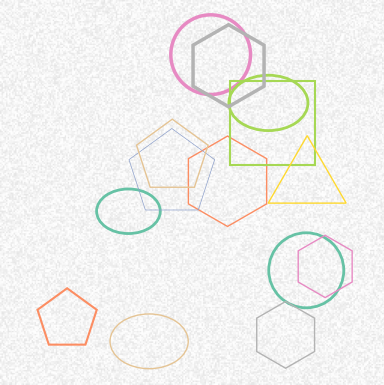[{"shape": "oval", "thickness": 2, "radius": 0.41, "center": [0.334, 0.451]}, {"shape": "circle", "thickness": 2, "radius": 0.49, "center": [0.795, 0.298]}, {"shape": "hexagon", "thickness": 1, "radius": 0.59, "center": [0.591, 0.529]}, {"shape": "pentagon", "thickness": 1.5, "radius": 0.4, "center": [0.174, 0.17]}, {"shape": "pentagon", "thickness": 0.5, "radius": 0.58, "center": [0.446, 0.549]}, {"shape": "circle", "thickness": 2.5, "radius": 0.52, "center": [0.547, 0.858]}, {"shape": "hexagon", "thickness": 1, "radius": 0.4, "center": [0.845, 0.308]}, {"shape": "square", "thickness": 1.5, "radius": 0.55, "center": [0.707, 0.68]}, {"shape": "oval", "thickness": 2, "radius": 0.51, "center": [0.697, 0.733]}, {"shape": "triangle", "thickness": 1, "radius": 0.58, "center": [0.798, 0.531]}, {"shape": "oval", "thickness": 1, "radius": 0.51, "center": [0.387, 0.113]}, {"shape": "pentagon", "thickness": 1, "radius": 0.49, "center": [0.448, 0.593]}, {"shape": "hexagon", "thickness": 2.5, "radius": 0.53, "center": [0.594, 0.829]}, {"shape": "hexagon", "thickness": 1, "radius": 0.43, "center": [0.742, 0.13]}]